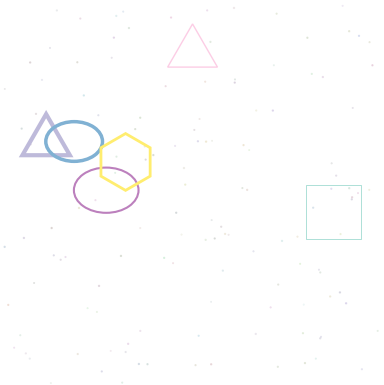[{"shape": "square", "thickness": 0.5, "radius": 0.36, "center": [0.867, 0.449]}, {"shape": "triangle", "thickness": 3, "radius": 0.36, "center": [0.12, 0.632]}, {"shape": "oval", "thickness": 2.5, "radius": 0.37, "center": [0.193, 0.632]}, {"shape": "triangle", "thickness": 1, "radius": 0.37, "center": [0.5, 0.863]}, {"shape": "oval", "thickness": 1.5, "radius": 0.42, "center": [0.276, 0.506]}, {"shape": "hexagon", "thickness": 2, "radius": 0.37, "center": [0.326, 0.579]}]